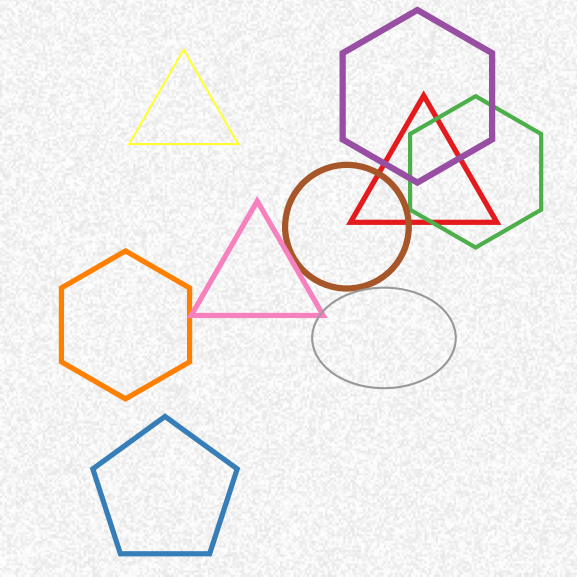[{"shape": "triangle", "thickness": 2.5, "radius": 0.73, "center": [0.734, 0.687]}, {"shape": "pentagon", "thickness": 2.5, "radius": 0.66, "center": [0.286, 0.147]}, {"shape": "hexagon", "thickness": 2, "radius": 0.66, "center": [0.824, 0.702]}, {"shape": "hexagon", "thickness": 3, "radius": 0.75, "center": [0.723, 0.832]}, {"shape": "hexagon", "thickness": 2.5, "radius": 0.64, "center": [0.217, 0.437]}, {"shape": "triangle", "thickness": 1, "radius": 0.55, "center": [0.318, 0.804]}, {"shape": "circle", "thickness": 3, "radius": 0.54, "center": [0.601, 0.607]}, {"shape": "triangle", "thickness": 2.5, "radius": 0.66, "center": [0.445, 0.519]}, {"shape": "oval", "thickness": 1, "radius": 0.62, "center": [0.665, 0.414]}]